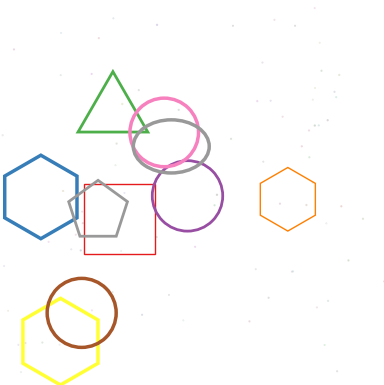[{"shape": "square", "thickness": 1, "radius": 0.46, "center": [0.311, 0.431]}, {"shape": "hexagon", "thickness": 2.5, "radius": 0.54, "center": [0.106, 0.488]}, {"shape": "triangle", "thickness": 2, "radius": 0.52, "center": [0.293, 0.709]}, {"shape": "circle", "thickness": 2, "radius": 0.46, "center": [0.487, 0.491]}, {"shape": "hexagon", "thickness": 1, "radius": 0.41, "center": [0.748, 0.482]}, {"shape": "hexagon", "thickness": 2.5, "radius": 0.56, "center": [0.157, 0.113]}, {"shape": "circle", "thickness": 2.5, "radius": 0.45, "center": [0.212, 0.187]}, {"shape": "circle", "thickness": 2.5, "radius": 0.45, "center": [0.427, 0.656]}, {"shape": "oval", "thickness": 2.5, "radius": 0.49, "center": [0.445, 0.62]}, {"shape": "pentagon", "thickness": 2, "radius": 0.4, "center": [0.255, 0.451]}]